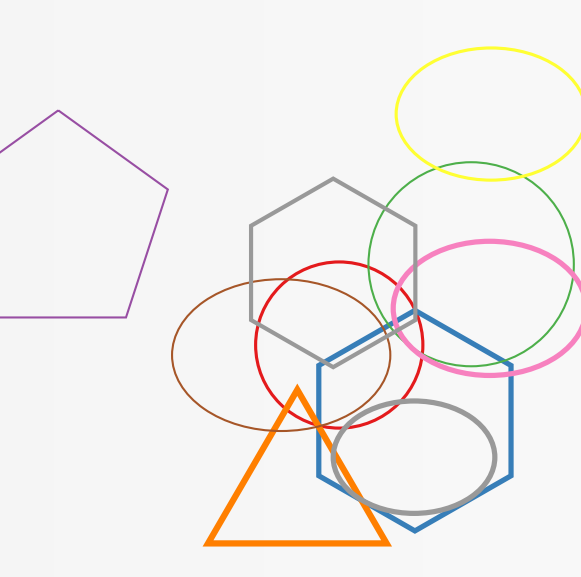[{"shape": "circle", "thickness": 1.5, "radius": 0.72, "center": [0.584, 0.402]}, {"shape": "hexagon", "thickness": 2.5, "radius": 0.95, "center": [0.714, 0.271]}, {"shape": "circle", "thickness": 1, "radius": 0.88, "center": [0.811, 0.542]}, {"shape": "pentagon", "thickness": 1, "radius": 0.99, "center": [0.1, 0.61]}, {"shape": "triangle", "thickness": 3, "radius": 0.89, "center": [0.512, 0.147]}, {"shape": "oval", "thickness": 1.5, "radius": 0.82, "center": [0.845, 0.802]}, {"shape": "oval", "thickness": 1, "radius": 0.94, "center": [0.484, 0.384]}, {"shape": "oval", "thickness": 2.5, "radius": 0.83, "center": [0.842, 0.465]}, {"shape": "hexagon", "thickness": 2, "radius": 0.82, "center": [0.573, 0.527]}, {"shape": "oval", "thickness": 2.5, "radius": 0.7, "center": [0.712, 0.207]}]